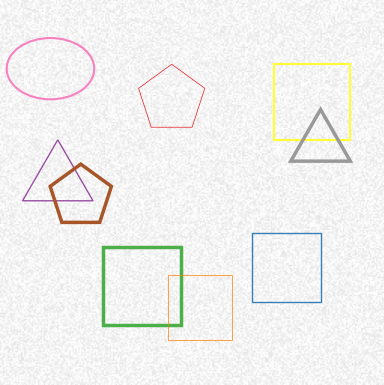[{"shape": "pentagon", "thickness": 0.5, "radius": 0.45, "center": [0.446, 0.743]}, {"shape": "square", "thickness": 1, "radius": 0.45, "center": [0.745, 0.305]}, {"shape": "square", "thickness": 2.5, "radius": 0.51, "center": [0.369, 0.257]}, {"shape": "triangle", "thickness": 1, "radius": 0.53, "center": [0.15, 0.531]}, {"shape": "square", "thickness": 0.5, "radius": 0.42, "center": [0.52, 0.202]}, {"shape": "square", "thickness": 1.5, "radius": 0.49, "center": [0.81, 0.735]}, {"shape": "pentagon", "thickness": 2.5, "radius": 0.42, "center": [0.21, 0.49]}, {"shape": "oval", "thickness": 1.5, "radius": 0.57, "center": [0.131, 0.822]}, {"shape": "triangle", "thickness": 2.5, "radius": 0.45, "center": [0.833, 0.626]}]